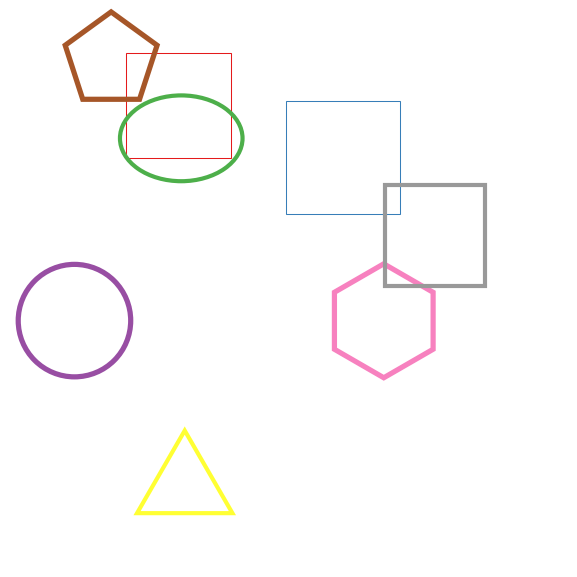[{"shape": "square", "thickness": 0.5, "radius": 0.45, "center": [0.309, 0.816]}, {"shape": "square", "thickness": 0.5, "radius": 0.49, "center": [0.594, 0.726]}, {"shape": "oval", "thickness": 2, "radius": 0.53, "center": [0.314, 0.76]}, {"shape": "circle", "thickness": 2.5, "radius": 0.49, "center": [0.129, 0.444]}, {"shape": "triangle", "thickness": 2, "radius": 0.48, "center": [0.32, 0.158]}, {"shape": "pentagon", "thickness": 2.5, "radius": 0.42, "center": [0.192, 0.895]}, {"shape": "hexagon", "thickness": 2.5, "radius": 0.49, "center": [0.665, 0.444]}, {"shape": "square", "thickness": 2, "radius": 0.44, "center": [0.754, 0.592]}]